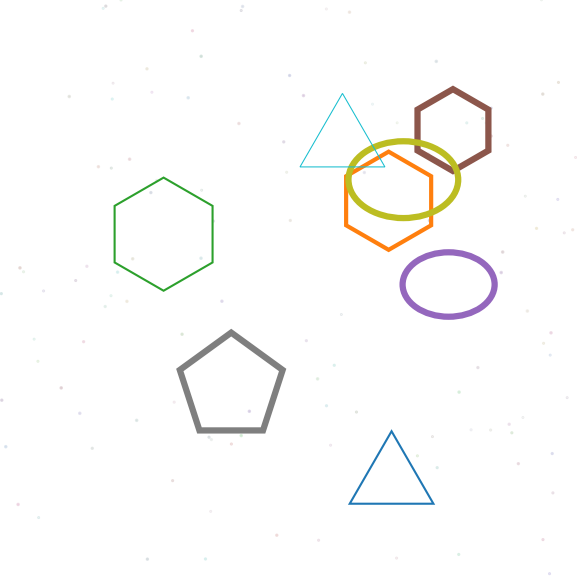[{"shape": "triangle", "thickness": 1, "radius": 0.42, "center": [0.678, 0.169]}, {"shape": "hexagon", "thickness": 2, "radius": 0.43, "center": [0.673, 0.651]}, {"shape": "hexagon", "thickness": 1, "radius": 0.49, "center": [0.283, 0.594]}, {"shape": "oval", "thickness": 3, "radius": 0.4, "center": [0.777, 0.506]}, {"shape": "hexagon", "thickness": 3, "radius": 0.35, "center": [0.784, 0.774]}, {"shape": "pentagon", "thickness": 3, "radius": 0.47, "center": [0.4, 0.33]}, {"shape": "oval", "thickness": 3, "radius": 0.48, "center": [0.698, 0.688]}, {"shape": "triangle", "thickness": 0.5, "radius": 0.42, "center": [0.593, 0.753]}]